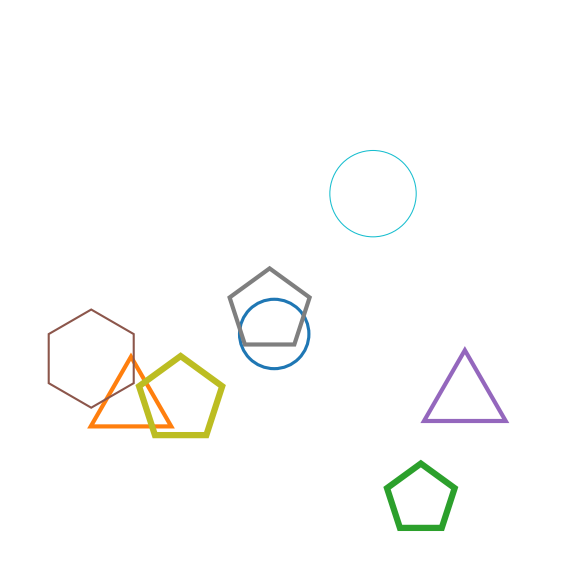[{"shape": "circle", "thickness": 1.5, "radius": 0.3, "center": [0.475, 0.421]}, {"shape": "triangle", "thickness": 2, "radius": 0.4, "center": [0.227, 0.301]}, {"shape": "pentagon", "thickness": 3, "radius": 0.31, "center": [0.729, 0.135]}, {"shape": "triangle", "thickness": 2, "radius": 0.41, "center": [0.805, 0.311]}, {"shape": "hexagon", "thickness": 1, "radius": 0.42, "center": [0.158, 0.378]}, {"shape": "pentagon", "thickness": 2, "radius": 0.36, "center": [0.467, 0.462]}, {"shape": "pentagon", "thickness": 3, "radius": 0.38, "center": [0.313, 0.307]}, {"shape": "circle", "thickness": 0.5, "radius": 0.37, "center": [0.646, 0.664]}]